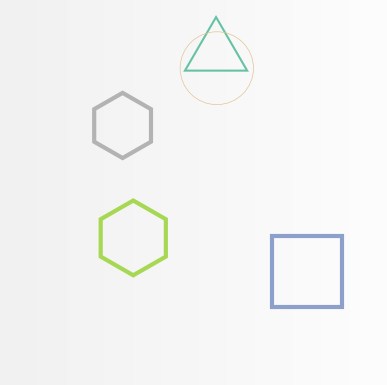[{"shape": "triangle", "thickness": 1.5, "radius": 0.46, "center": [0.558, 0.863]}, {"shape": "square", "thickness": 3, "radius": 0.46, "center": [0.792, 0.295]}, {"shape": "hexagon", "thickness": 3, "radius": 0.49, "center": [0.344, 0.382]}, {"shape": "circle", "thickness": 0.5, "radius": 0.47, "center": [0.559, 0.823]}, {"shape": "hexagon", "thickness": 3, "radius": 0.42, "center": [0.316, 0.674]}]